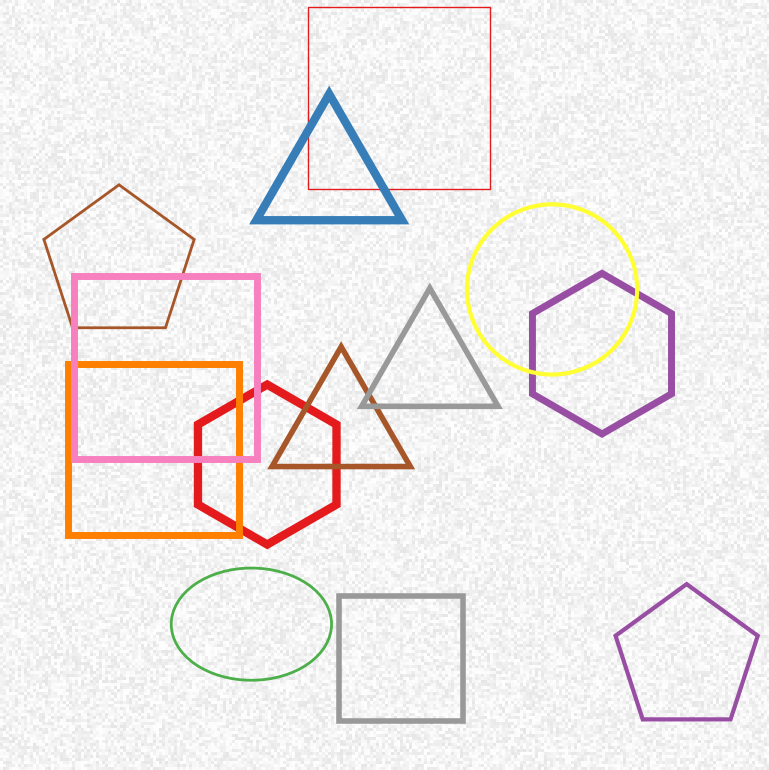[{"shape": "square", "thickness": 0.5, "radius": 0.59, "center": [0.518, 0.873]}, {"shape": "hexagon", "thickness": 3, "radius": 0.52, "center": [0.347, 0.397]}, {"shape": "triangle", "thickness": 3, "radius": 0.55, "center": [0.428, 0.769]}, {"shape": "oval", "thickness": 1, "radius": 0.52, "center": [0.326, 0.189]}, {"shape": "pentagon", "thickness": 1.5, "radius": 0.49, "center": [0.892, 0.144]}, {"shape": "hexagon", "thickness": 2.5, "radius": 0.52, "center": [0.782, 0.541]}, {"shape": "square", "thickness": 2.5, "radius": 0.56, "center": [0.199, 0.416]}, {"shape": "circle", "thickness": 1.5, "radius": 0.55, "center": [0.717, 0.624]}, {"shape": "triangle", "thickness": 2, "radius": 0.52, "center": [0.443, 0.446]}, {"shape": "pentagon", "thickness": 1, "radius": 0.51, "center": [0.155, 0.657]}, {"shape": "square", "thickness": 2.5, "radius": 0.59, "center": [0.215, 0.523]}, {"shape": "square", "thickness": 2, "radius": 0.4, "center": [0.521, 0.145]}, {"shape": "triangle", "thickness": 2, "radius": 0.51, "center": [0.558, 0.523]}]